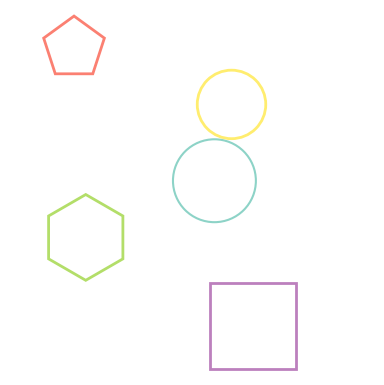[{"shape": "circle", "thickness": 1.5, "radius": 0.54, "center": [0.557, 0.531]}, {"shape": "pentagon", "thickness": 2, "radius": 0.41, "center": [0.192, 0.875]}, {"shape": "hexagon", "thickness": 2, "radius": 0.56, "center": [0.223, 0.383]}, {"shape": "square", "thickness": 2, "radius": 0.56, "center": [0.658, 0.153]}, {"shape": "circle", "thickness": 2, "radius": 0.44, "center": [0.601, 0.729]}]